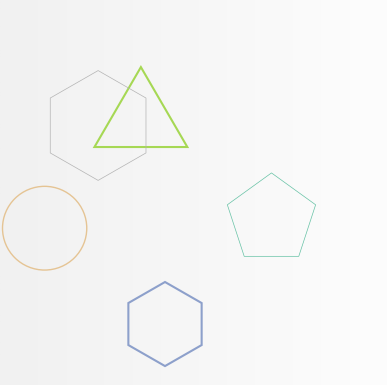[{"shape": "pentagon", "thickness": 0.5, "radius": 0.6, "center": [0.701, 0.431]}, {"shape": "hexagon", "thickness": 1.5, "radius": 0.55, "center": [0.426, 0.158]}, {"shape": "triangle", "thickness": 1.5, "radius": 0.69, "center": [0.364, 0.687]}, {"shape": "circle", "thickness": 1, "radius": 0.54, "center": [0.115, 0.407]}, {"shape": "hexagon", "thickness": 0.5, "radius": 0.71, "center": [0.253, 0.674]}]